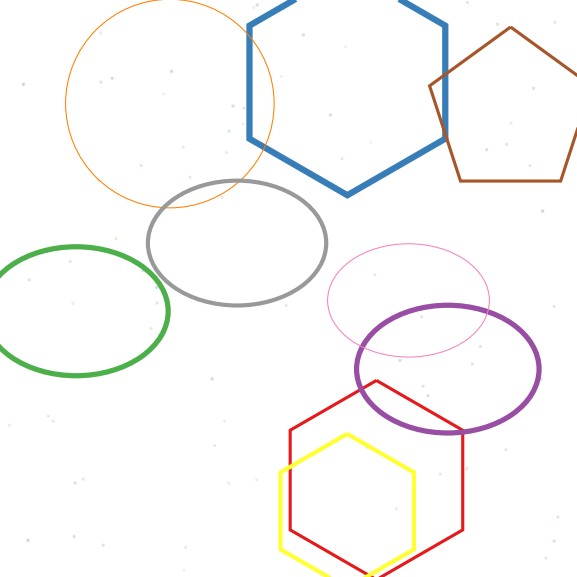[{"shape": "hexagon", "thickness": 1.5, "radius": 0.86, "center": [0.652, 0.168]}, {"shape": "hexagon", "thickness": 3, "radius": 0.98, "center": [0.602, 0.857]}, {"shape": "oval", "thickness": 2.5, "radius": 0.8, "center": [0.132, 0.46]}, {"shape": "oval", "thickness": 2.5, "radius": 0.79, "center": [0.775, 0.36]}, {"shape": "circle", "thickness": 0.5, "radius": 0.9, "center": [0.294, 0.82]}, {"shape": "hexagon", "thickness": 2, "radius": 0.67, "center": [0.601, 0.114]}, {"shape": "pentagon", "thickness": 1.5, "radius": 0.74, "center": [0.884, 0.805]}, {"shape": "oval", "thickness": 0.5, "radius": 0.7, "center": [0.707, 0.479]}, {"shape": "oval", "thickness": 2, "radius": 0.77, "center": [0.41, 0.578]}]